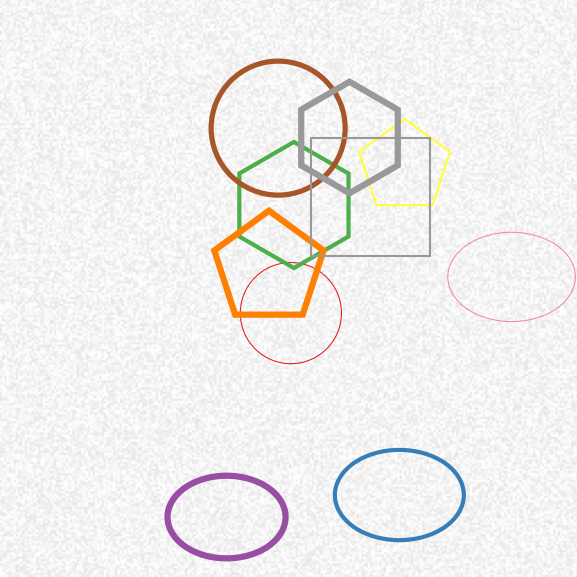[{"shape": "circle", "thickness": 0.5, "radius": 0.44, "center": [0.504, 0.457]}, {"shape": "oval", "thickness": 2, "radius": 0.56, "center": [0.692, 0.142]}, {"shape": "hexagon", "thickness": 2, "radius": 0.55, "center": [0.509, 0.644]}, {"shape": "oval", "thickness": 3, "radius": 0.51, "center": [0.392, 0.104]}, {"shape": "pentagon", "thickness": 3, "radius": 0.5, "center": [0.466, 0.535]}, {"shape": "pentagon", "thickness": 1, "radius": 0.41, "center": [0.701, 0.711]}, {"shape": "circle", "thickness": 2.5, "radius": 0.58, "center": [0.482, 0.777]}, {"shape": "oval", "thickness": 0.5, "radius": 0.55, "center": [0.886, 0.52]}, {"shape": "hexagon", "thickness": 3, "radius": 0.48, "center": [0.605, 0.761]}, {"shape": "square", "thickness": 1, "radius": 0.51, "center": [0.642, 0.657]}]